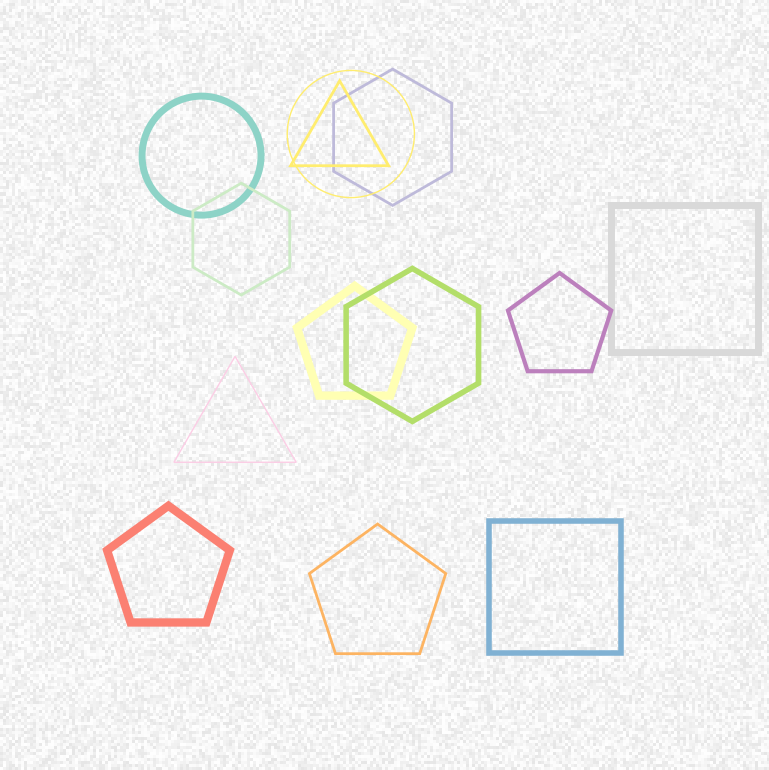[{"shape": "circle", "thickness": 2.5, "radius": 0.39, "center": [0.262, 0.798]}, {"shape": "pentagon", "thickness": 3, "radius": 0.39, "center": [0.461, 0.55]}, {"shape": "hexagon", "thickness": 1, "radius": 0.44, "center": [0.51, 0.822]}, {"shape": "pentagon", "thickness": 3, "radius": 0.42, "center": [0.219, 0.259]}, {"shape": "square", "thickness": 2, "radius": 0.43, "center": [0.721, 0.237]}, {"shape": "pentagon", "thickness": 1, "radius": 0.47, "center": [0.49, 0.226]}, {"shape": "hexagon", "thickness": 2, "radius": 0.5, "center": [0.536, 0.552]}, {"shape": "triangle", "thickness": 0.5, "radius": 0.46, "center": [0.305, 0.445]}, {"shape": "square", "thickness": 2.5, "radius": 0.48, "center": [0.889, 0.638]}, {"shape": "pentagon", "thickness": 1.5, "radius": 0.35, "center": [0.727, 0.575]}, {"shape": "hexagon", "thickness": 1, "radius": 0.36, "center": [0.313, 0.689]}, {"shape": "triangle", "thickness": 1, "radius": 0.37, "center": [0.441, 0.822]}, {"shape": "circle", "thickness": 0.5, "radius": 0.41, "center": [0.456, 0.826]}]